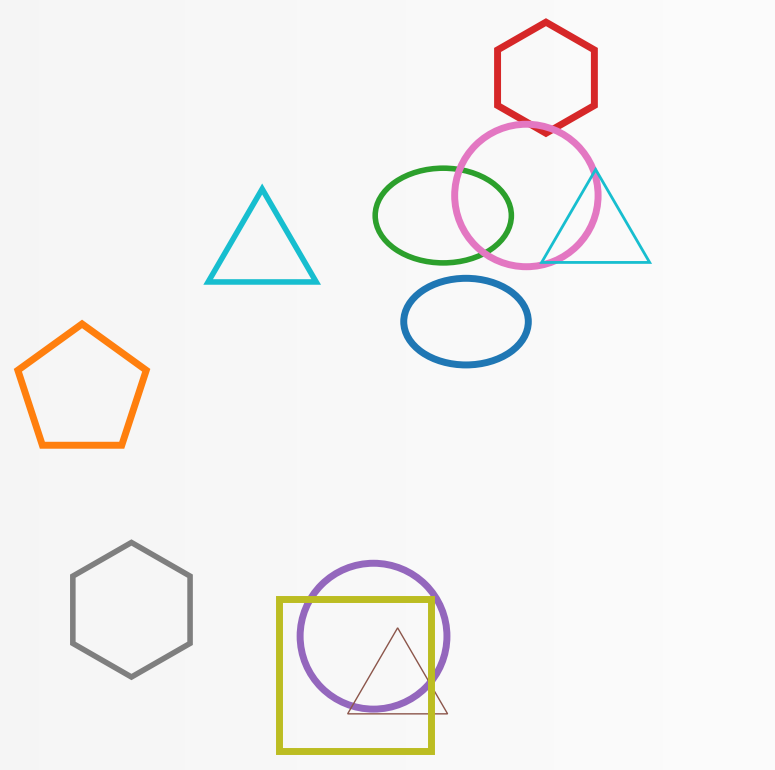[{"shape": "oval", "thickness": 2.5, "radius": 0.4, "center": [0.601, 0.582]}, {"shape": "pentagon", "thickness": 2.5, "radius": 0.44, "center": [0.106, 0.492]}, {"shape": "oval", "thickness": 2, "radius": 0.44, "center": [0.572, 0.72]}, {"shape": "hexagon", "thickness": 2.5, "radius": 0.36, "center": [0.704, 0.899]}, {"shape": "circle", "thickness": 2.5, "radius": 0.47, "center": [0.482, 0.174]}, {"shape": "triangle", "thickness": 0.5, "radius": 0.37, "center": [0.513, 0.11]}, {"shape": "circle", "thickness": 2.5, "radius": 0.46, "center": [0.679, 0.746]}, {"shape": "hexagon", "thickness": 2, "radius": 0.44, "center": [0.17, 0.208]}, {"shape": "square", "thickness": 2.5, "radius": 0.49, "center": [0.458, 0.123]}, {"shape": "triangle", "thickness": 1, "radius": 0.4, "center": [0.769, 0.699]}, {"shape": "triangle", "thickness": 2, "radius": 0.4, "center": [0.338, 0.674]}]